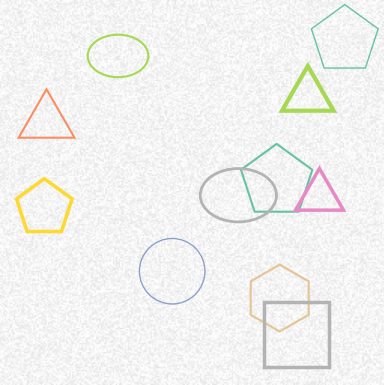[{"shape": "pentagon", "thickness": 1, "radius": 0.46, "center": [0.896, 0.897]}, {"shape": "pentagon", "thickness": 1.5, "radius": 0.49, "center": [0.719, 0.529]}, {"shape": "triangle", "thickness": 1.5, "radius": 0.42, "center": [0.121, 0.684]}, {"shape": "circle", "thickness": 1, "radius": 0.43, "center": [0.447, 0.296]}, {"shape": "triangle", "thickness": 2.5, "radius": 0.36, "center": [0.83, 0.49]}, {"shape": "oval", "thickness": 1.5, "radius": 0.39, "center": [0.307, 0.855]}, {"shape": "triangle", "thickness": 3, "radius": 0.39, "center": [0.799, 0.751]}, {"shape": "pentagon", "thickness": 2.5, "radius": 0.38, "center": [0.115, 0.46]}, {"shape": "hexagon", "thickness": 1.5, "radius": 0.43, "center": [0.726, 0.226]}, {"shape": "oval", "thickness": 2, "radius": 0.49, "center": [0.619, 0.493]}, {"shape": "square", "thickness": 2.5, "radius": 0.42, "center": [0.77, 0.131]}]